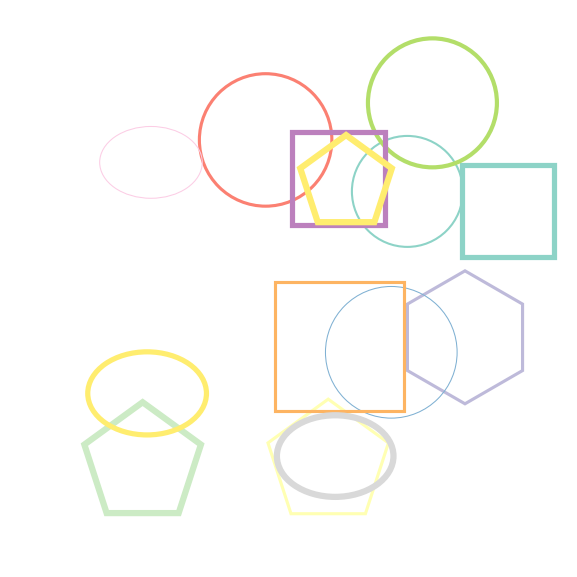[{"shape": "square", "thickness": 2.5, "radius": 0.4, "center": [0.88, 0.634]}, {"shape": "circle", "thickness": 1, "radius": 0.48, "center": [0.705, 0.668]}, {"shape": "pentagon", "thickness": 1.5, "radius": 0.55, "center": [0.568, 0.198]}, {"shape": "hexagon", "thickness": 1.5, "radius": 0.58, "center": [0.805, 0.415]}, {"shape": "circle", "thickness": 1.5, "radius": 0.57, "center": [0.46, 0.757]}, {"shape": "circle", "thickness": 0.5, "radius": 0.57, "center": [0.678, 0.389]}, {"shape": "square", "thickness": 1.5, "radius": 0.56, "center": [0.588, 0.399]}, {"shape": "circle", "thickness": 2, "radius": 0.56, "center": [0.749, 0.821]}, {"shape": "oval", "thickness": 0.5, "radius": 0.44, "center": [0.261, 0.718]}, {"shape": "oval", "thickness": 3, "radius": 0.5, "center": [0.58, 0.209]}, {"shape": "square", "thickness": 2.5, "radius": 0.4, "center": [0.586, 0.69]}, {"shape": "pentagon", "thickness": 3, "radius": 0.53, "center": [0.247, 0.197]}, {"shape": "pentagon", "thickness": 3, "radius": 0.42, "center": [0.599, 0.682]}, {"shape": "oval", "thickness": 2.5, "radius": 0.51, "center": [0.255, 0.318]}]